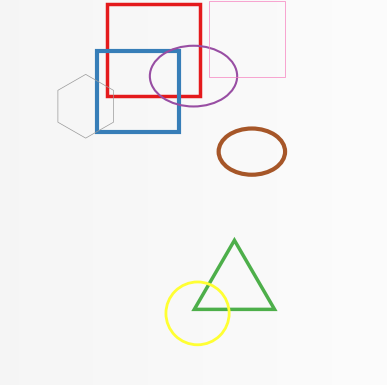[{"shape": "square", "thickness": 2.5, "radius": 0.6, "center": [0.396, 0.869]}, {"shape": "square", "thickness": 3, "radius": 0.53, "center": [0.357, 0.763]}, {"shape": "triangle", "thickness": 2.5, "radius": 0.6, "center": [0.605, 0.256]}, {"shape": "oval", "thickness": 1.5, "radius": 0.56, "center": [0.499, 0.802]}, {"shape": "circle", "thickness": 2, "radius": 0.41, "center": [0.51, 0.186]}, {"shape": "oval", "thickness": 3, "radius": 0.43, "center": [0.65, 0.606]}, {"shape": "square", "thickness": 0.5, "radius": 0.49, "center": [0.637, 0.898]}, {"shape": "hexagon", "thickness": 0.5, "radius": 0.41, "center": [0.221, 0.724]}]